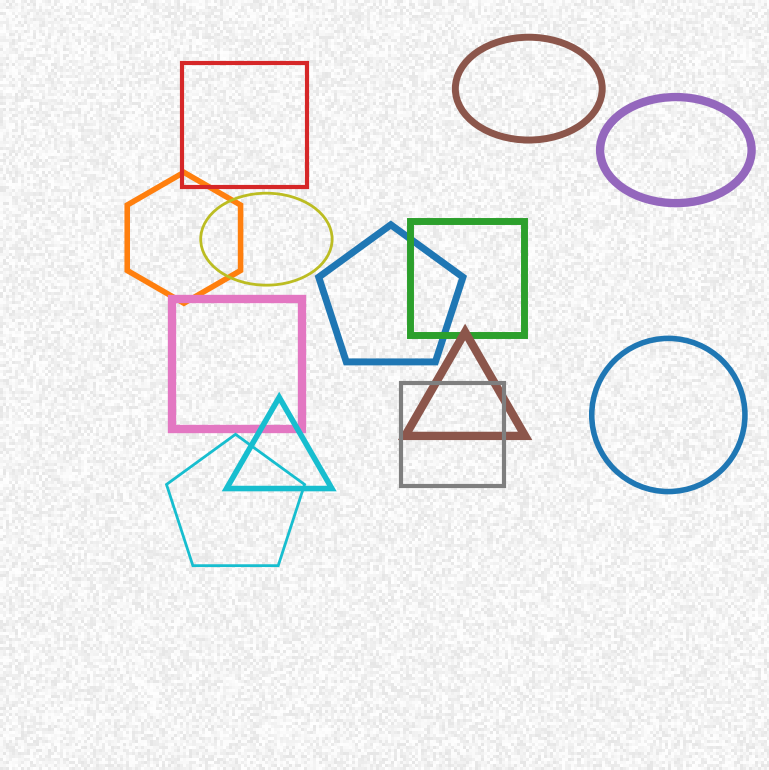[{"shape": "pentagon", "thickness": 2.5, "radius": 0.49, "center": [0.508, 0.61]}, {"shape": "circle", "thickness": 2, "radius": 0.5, "center": [0.868, 0.461]}, {"shape": "hexagon", "thickness": 2, "radius": 0.42, "center": [0.239, 0.691]}, {"shape": "square", "thickness": 2.5, "radius": 0.37, "center": [0.607, 0.639]}, {"shape": "square", "thickness": 1.5, "radius": 0.4, "center": [0.318, 0.838]}, {"shape": "oval", "thickness": 3, "radius": 0.49, "center": [0.878, 0.805]}, {"shape": "triangle", "thickness": 3, "radius": 0.45, "center": [0.604, 0.479]}, {"shape": "oval", "thickness": 2.5, "radius": 0.48, "center": [0.687, 0.885]}, {"shape": "square", "thickness": 3, "radius": 0.42, "center": [0.307, 0.527]}, {"shape": "square", "thickness": 1.5, "radius": 0.34, "center": [0.588, 0.435]}, {"shape": "oval", "thickness": 1, "radius": 0.43, "center": [0.346, 0.689]}, {"shape": "triangle", "thickness": 2, "radius": 0.4, "center": [0.363, 0.405]}, {"shape": "pentagon", "thickness": 1, "radius": 0.47, "center": [0.306, 0.342]}]